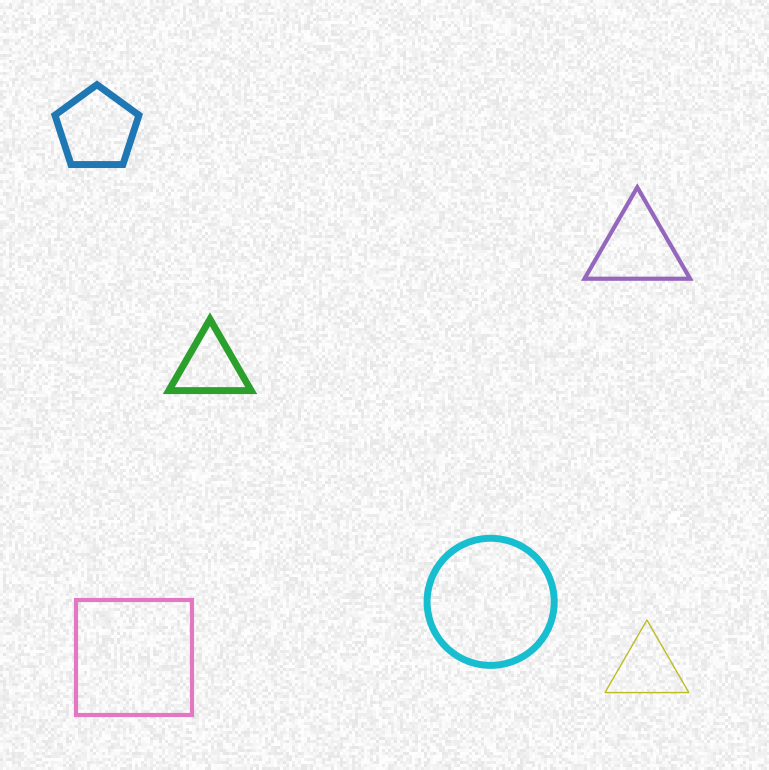[{"shape": "pentagon", "thickness": 2.5, "radius": 0.29, "center": [0.126, 0.833]}, {"shape": "triangle", "thickness": 2.5, "radius": 0.31, "center": [0.273, 0.524]}, {"shape": "triangle", "thickness": 1.5, "radius": 0.4, "center": [0.828, 0.678]}, {"shape": "square", "thickness": 1.5, "radius": 0.37, "center": [0.174, 0.146]}, {"shape": "triangle", "thickness": 0.5, "radius": 0.31, "center": [0.84, 0.132]}, {"shape": "circle", "thickness": 2.5, "radius": 0.41, "center": [0.637, 0.218]}]